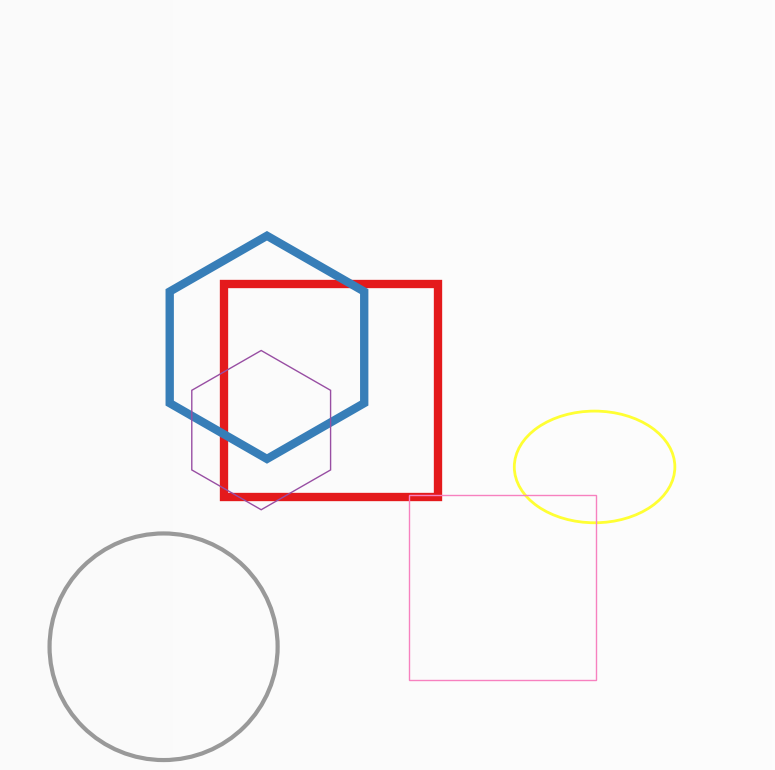[{"shape": "square", "thickness": 3, "radius": 0.69, "center": [0.427, 0.493]}, {"shape": "hexagon", "thickness": 3, "radius": 0.72, "center": [0.344, 0.549]}, {"shape": "hexagon", "thickness": 0.5, "radius": 0.52, "center": [0.337, 0.441]}, {"shape": "oval", "thickness": 1, "radius": 0.52, "center": [0.767, 0.394]}, {"shape": "square", "thickness": 0.5, "radius": 0.6, "center": [0.648, 0.237]}, {"shape": "circle", "thickness": 1.5, "radius": 0.74, "center": [0.211, 0.16]}]